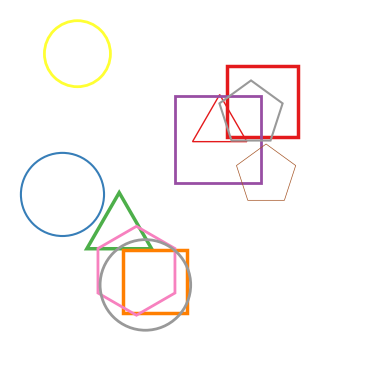[{"shape": "square", "thickness": 2.5, "radius": 0.46, "center": [0.683, 0.736]}, {"shape": "triangle", "thickness": 1, "radius": 0.41, "center": [0.571, 0.673]}, {"shape": "circle", "thickness": 1.5, "radius": 0.54, "center": [0.162, 0.495]}, {"shape": "triangle", "thickness": 2.5, "radius": 0.49, "center": [0.31, 0.403]}, {"shape": "square", "thickness": 2, "radius": 0.56, "center": [0.565, 0.638]}, {"shape": "square", "thickness": 2.5, "radius": 0.41, "center": [0.402, 0.269]}, {"shape": "circle", "thickness": 2, "radius": 0.43, "center": [0.201, 0.861]}, {"shape": "pentagon", "thickness": 0.5, "radius": 0.4, "center": [0.691, 0.545]}, {"shape": "hexagon", "thickness": 2, "radius": 0.58, "center": [0.354, 0.297]}, {"shape": "pentagon", "thickness": 1.5, "radius": 0.43, "center": [0.652, 0.705]}, {"shape": "circle", "thickness": 2, "radius": 0.59, "center": [0.378, 0.26]}]